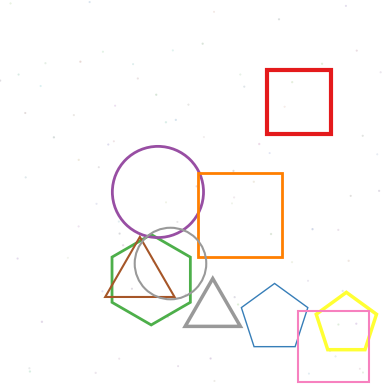[{"shape": "square", "thickness": 3, "radius": 0.42, "center": [0.776, 0.735]}, {"shape": "pentagon", "thickness": 1, "radius": 0.45, "center": [0.713, 0.173]}, {"shape": "hexagon", "thickness": 2, "radius": 0.59, "center": [0.393, 0.273]}, {"shape": "circle", "thickness": 2, "radius": 0.59, "center": [0.41, 0.501]}, {"shape": "square", "thickness": 2, "radius": 0.55, "center": [0.624, 0.443]}, {"shape": "pentagon", "thickness": 2.5, "radius": 0.41, "center": [0.9, 0.158]}, {"shape": "triangle", "thickness": 1.5, "radius": 0.52, "center": [0.363, 0.281]}, {"shape": "square", "thickness": 1.5, "radius": 0.46, "center": [0.866, 0.1]}, {"shape": "circle", "thickness": 1.5, "radius": 0.46, "center": [0.443, 0.316]}, {"shape": "triangle", "thickness": 2.5, "radius": 0.41, "center": [0.553, 0.194]}]